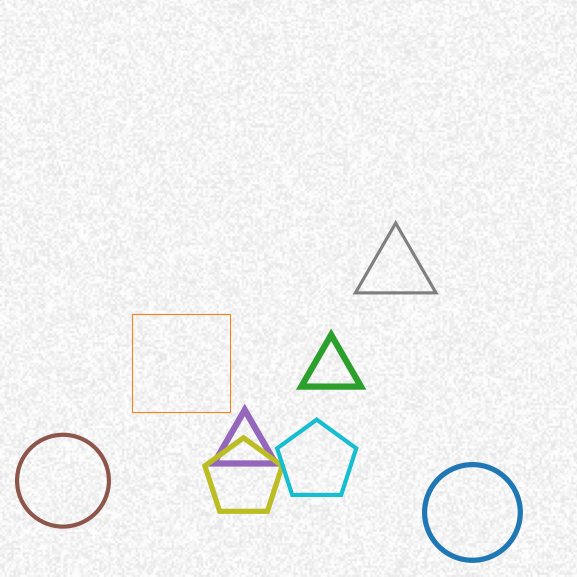[{"shape": "circle", "thickness": 2.5, "radius": 0.41, "center": [0.818, 0.112]}, {"shape": "square", "thickness": 0.5, "radius": 0.42, "center": [0.314, 0.371]}, {"shape": "triangle", "thickness": 3, "radius": 0.3, "center": [0.573, 0.36]}, {"shape": "triangle", "thickness": 3, "radius": 0.31, "center": [0.424, 0.227]}, {"shape": "circle", "thickness": 2, "radius": 0.4, "center": [0.109, 0.167]}, {"shape": "triangle", "thickness": 1.5, "radius": 0.4, "center": [0.685, 0.532]}, {"shape": "pentagon", "thickness": 2.5, "radius": 0.35, "center": [0.422, 0.171]}, {"shape": "pentagon", "thickness": 2, "radius": 0.36, "center": [0.548, 0.2]}]